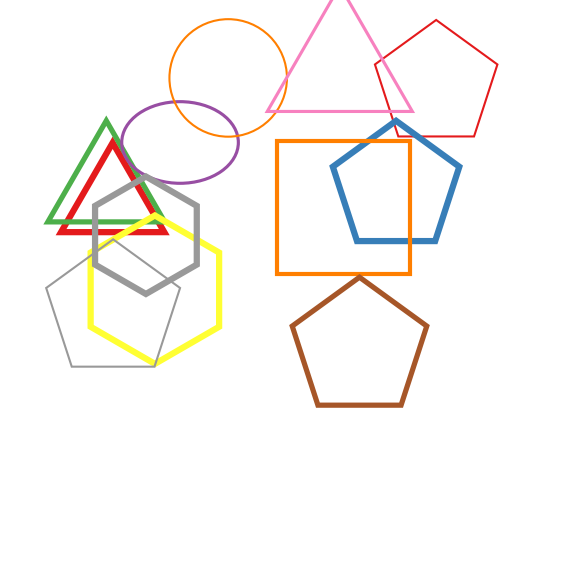[{"shape": "triangle", "thickness": 3, "radius": 0.52, "center": [0.195, 0.649]}, {"shape": "pentagon", "thickness": 1, "radius": 0.56, "center": [0.755, 0.853]}, {"shape": "pentagon", "thickness": 3, "radius": 0.58, "center": [0.686, 0.675]}, {"shape": "triangle", "thickness": 2.5, "radius": 0.58, "center": [0.184, 0.673]}, {"shape": "oval", "thickness": 1.5, "radius": 0.5, "center": [0.312, 0.752]}, {"shape": "square", "thickness": 2, "radius": 0.58, "center": [0.595, 0.64]}, {"shape": "circle", "thickness": 1, "radius": 0.51, "center": [0.395, 0.864]}, {"shape": "hexagon", "thickness": 3, "radius": 0.64, "center": [0.268, 0.498]}, {"shape": "pentagon", "thickness": 2.5, "radius": 0.61, "center": [0.623, 0.397]}, {"shape": "triangle", "thickness": 1.5, "radius": 0.73, "center": [0.588, 0.879]}, {"shape": "hexagon", "thickness": 3, "radius": 0.51, "center": [0.253, 0.592]}, {"shape": "pentagon", "thickness": 1, "radius": 0.61, "center": [0.196, 0.463]}]